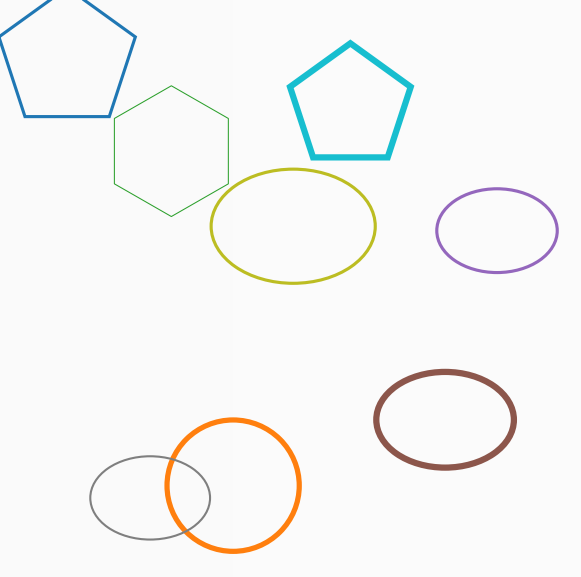[{"shape": "pentagon", "thickness": 1.5, "radius": 0.62, "center": [0.115, 0.897]}, {"shape": "circle", "thickness": 2.5, "radius": 0.57, "center": [0.401, 0.158]}, {"shape": "hexagon", "thickness": 0.5, "radius": 0.57, "center": [0.295, 0.737]}, {"shape": "oval", "thickness": 1.5, "radius": 0.52, "center": [0.855, 0.6]}, {"shape": "oval", "thickness": 3, "radius": 0.59, "center": [0.766, 0.272]}, {"shape": "oval", "thickness": 1, "radius": 0.52, "center": [0.258, 0.137]}, {"shape": "oval", "thickness": 1.5, "radius": 0.71, "center": [0.504, 0.607]}, {"shape": "pentagon", "thickness": 3, "radius": 0.55, "center": [0.603, 0.815]}]